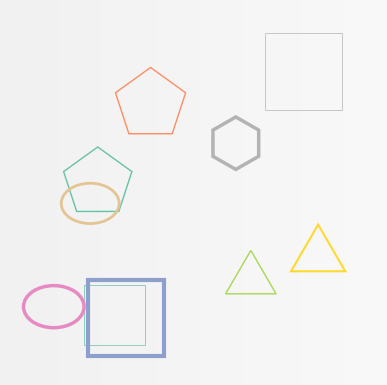[{"shape": "pentagon", "thickness": 1, "radius": 0.46, "center": [0.252, 0.526]}, {"shape": "square", "thickness": 0.5, "radius": 0.39, "center": [0.296, 0.182]}, {"shape": "pentagon", "thickness": 1, "radius": 0.48, "center": [0.389, 0.73]}, {"shape": "square", "thickness": 3, "radius": 0.49, "center": [0.325, 0.174]}, {"shape": "oval", "thickness": 2.5, "radius": 0.39, "center": [0.139, 0.203]}, {"shape": "triangle", "thickness": 1, "radius": 0.38, "center": [0.647, 0.274]}, {"shape": "triangle", "thickness": 1.5, "radius": 0.4, "center": [0.821, 0.336]}, {"shape": "oval", "thickness": 2, "radius": 0.37, "center": [0.233, 0.472]}, {"shape": "square", "thickness": 0.5, "radius": 0.5, "center": [0.784, 0.814]}, {"shape": "hexagon", "thickness": 2.5, "radius": 0.34, "center": [0.609, 0.628]}]